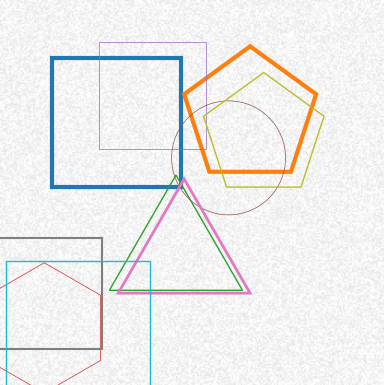[{"shape": "square", "thickness": 3, "radius": 0.84, "center": [0.303, 0.682]}, {"shape": "pentagon", "thickness": 3, "radius": 0.9, "center": [0.65, 0.7]}, {"shape": "triangle", "thickness": 1, "radius": 1.0, "center": [0.457, 0.346]}, {"shape": "hexagon", "thickness": 0.5, "radius": 0.85, "center": [0.115, 0.148]}, {"shape": "square", "thickness": 0.5, "radius": 0.7, "center": [0.397, 0.753]}, {"shape": "circle", "thickness": 0.5, "radius": 0.74, "center": [0.594, 0.59]}, {"shape": "triangle", "thickness": 2, "radius": 0.99, "center": [0.478, 0.337]}, {"shape": "square", "thickness": 1.5, "radius": 0.72, "center": [0.123, 0.237]}, {"shape": "pentagon", "thickness": 1, "radius": 0.82, "center": [0.685, 0.647]}, {"shape": "square", "thickness": 1, "radius": 0.93, "center": [0.203, 0.136]}]